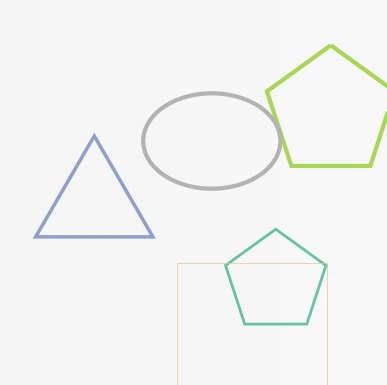[{"shape": "pentagon", "thickness": 2, "radius": 0.68, "center": [0.712, 0.268]}, {"shape": "triangle", "thickness": 2.5, "radius": 0.87, "center": [0.243, 0.472]}, {"shape": "pentagon", "thickness": 3, "radius": 0.87, "center": [0.854, 0.709]}, {"shape": "square", "thickness": 0.5, "radius": 0.97, "center": [0.65, 0.123]}, {"shape": "oval", "thickness": 3, "radius": 0.88, "center": [0.547, 0.634]}]